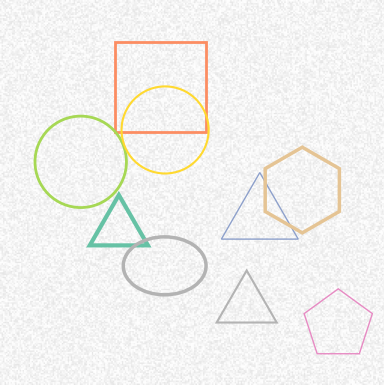[{"shape": "triangle", "thickness": 3, "radius": 0.44, "center": [0.309, 0.406]}, {"shape": "square", "thickness": 2, "radius": 0.59, "center": [0.417, 0.775]}, {"shape": "triangle", "thickness": 1, "radius": 0.58, "center": [0.675, 0.437]}, {"shape": "pentagon", "thickness": 1, "radius": 0.47, "center": [0.879, 0.157]}, {"shape": "circle", "thickness": 2, "radius": 0.59, "center": [0.21, 0.58]}, {"shape": "circle", "thickness": 1.5, "radius": 0.57, "center": [0.429, 0.662]}, {"shape": "hexagon", "thickness": 2.5, "radius": 0.56, "center": [0.785, 0.506]}, {"shape": "triangle", "thickness": 1.5, "radius": 0.45, "center": [0.641, 0.207]}, {"shape": "oval", "thickness": 2.5, "radius": 0.54, "center": [0.428, 0.31]}]